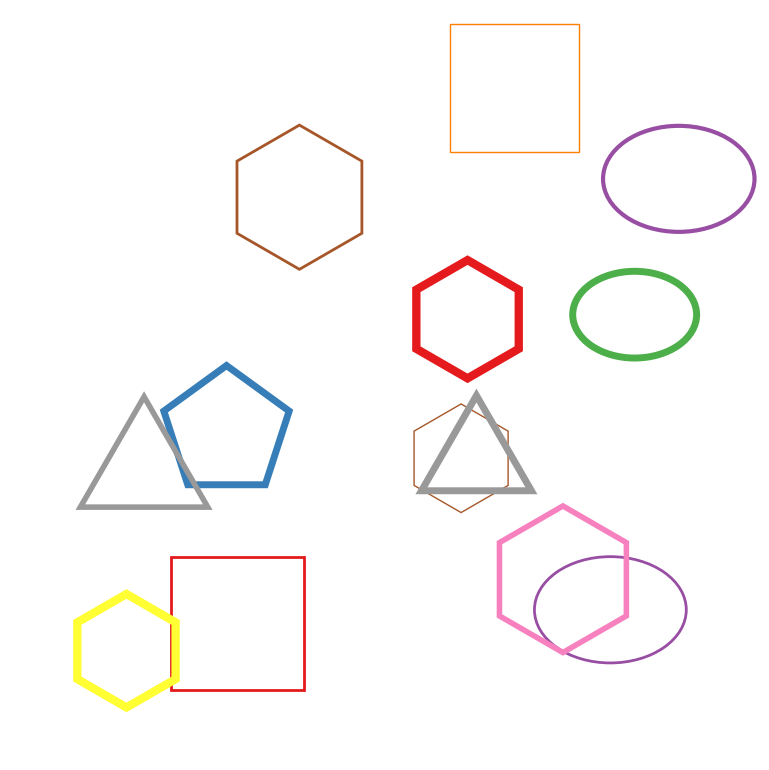[{"shape": "square", "thickness": 1, "radius": 0.43, "center": [0.309, 0.19]}, {"shape": "hexagon", "thickness": 3, "radius": 0.38, "center": [0.607, 0.585]}, {"shape": "pentagon", "thickness": 2.5, "radius": 0.43, "center": [0.294, 0.44]}, {"shape": "oval", "thickness": 2.5, "radius": 0.4, "center": [0.824, 0.591]}, {"shape": "oval", "thickness": 1, "radius": 0.49, "center": [0.793, 0.208]}, {"shape": "oval", "thickness": 1.5, "radius": 0.49, "center": [0.882, 0.768]}, {"shape": "square", "thickness": 0.5, "radius": 0.42, "center": [0.668, 0.886]}, {"shape": "hexagon", "thickness": 3, "radius": 0.37, "center": [0.164, 0.155]}, {"shape": "hexagon", "thickness": 1, "radius": 0.47, "center": [0.389, 0.744]}, {"shape": "hexagon", "thickness": 0.5, "radius": 0.35, "center": [0.599, 0.405]}, {"shape": "hexagon", "thickness": 2, "radius": 0.48, "center": [0.731, 0.248]}, {"shape": "triangle", "thickness": 2, "radius": 0.48, "center": [0.187, 0.389]}, {"shape": "triangle", "thickness": 2.5, "radius": 0.41, "center": [0.619, 0.404]}]